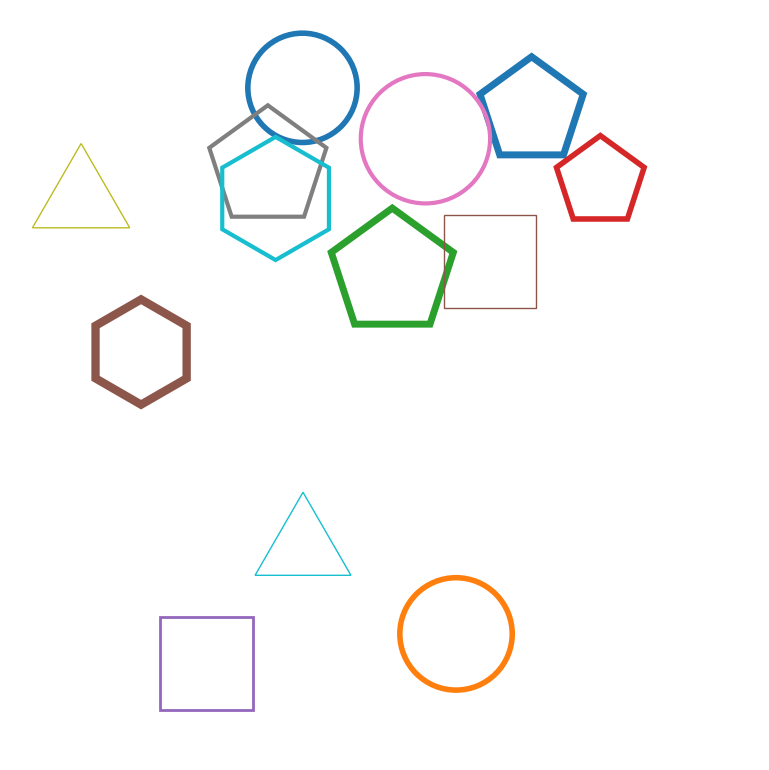[{"shape": "pentagon", "thickness": 2.5, "radius": 0.35, "center": [0.69, 0.856]}, {"shape": "circle", "thickness": 2, "radius": 0.35, "center": [0.393, 0.886]}, {"shape": "circle", "thickness": 2, "radius": 0.36, "center": [0.592, 0.177]}, {"shape": "pentagon", "thickness": 2.5, "radius": 0.42, "center": [0.509, 0.646]}, {"shape": "pentagon", "thickness": 2, "radius": 0.3, "center": [0.78, 0.764]}, {"shape": "square", "thickness": 1, "radius": 0.3, "center": [0.268, 0.139]}, {"shape": "square", "thickness": 0.5, "radius": 0.3, "center": [0.636, 0.661]}, {"shape": "hexagon", "thickness": 3, "radius": 0.34, "center": [0.183, 0.543]}, {"shape": "circle", "thickness": 1.5, "radius": 0.42, "center": [0.552, 0.82]}, {"shape": "pentagon", "thickness": 1.5, "radius": 0.4, "center": [0.348, 0.783]}, {"shape": "triangle", "thickness": 0.5, "radius": 0.36, "center": [0.105, 0.741]}, {"shape": "hexagon", "thickness": 1.5, "radius": 0.4, "center": [0.358, 0.742]}, {"shape": "triangle", "thickness": 0.5, "radius": 0.36, "center": [0.394, 0.289]}]